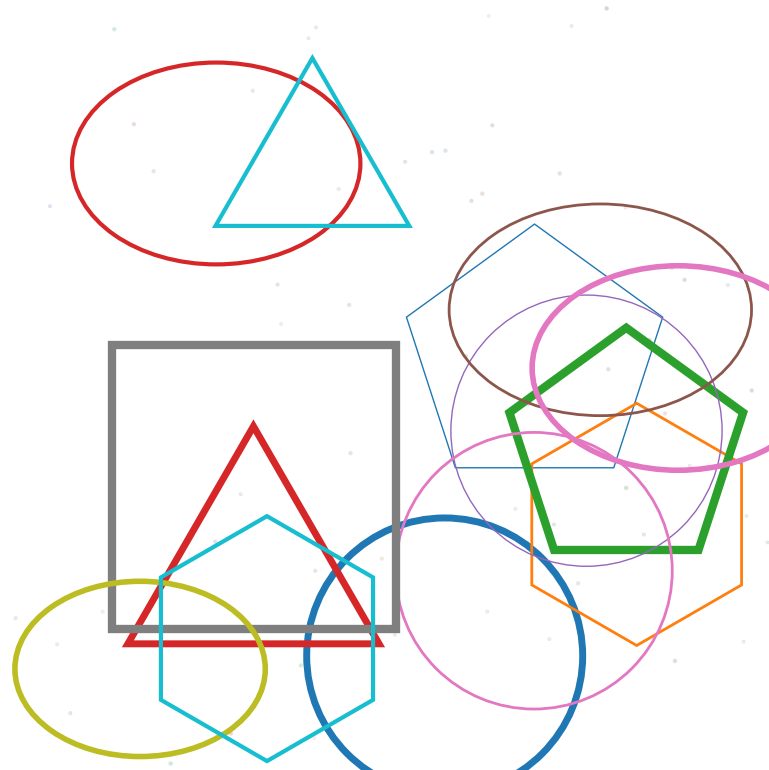[{"shape": "circle", "thickness": 2.5, "radius": 0.9, "center": [0.578, 0.148]}, {"shape": "pentagon", "thickness": 0.5, "radius": 0.87, "center": [0.694, 0.534]}, {"shape": "hexagon", "thickness": 1, "radius": 0.79, "center": [0.827, 0.319]}, {"shape": "pentagon", "thickness": 3, "radius": 0.8, "center": [0.813, 0.415]}, {"shape": "triangle", "thickness": 2.5, "radius": 0.94, "center": [0.329, 0.258]}, {"shape": "oval", "thickness": 1.5, "radius": 0.94, "center": [0.281, 0.788]}, {"shape": "circle", "thickness": 0.5, "radius": 0.88, "center": [0.762, 0.441]}, {"shape": "oval", "thickness": 1, "radius": 0.98, "center": [0.78, 0.598]}, {"shape": "oval", "thickness": 2, "radius": 0.95, "center": [0.881, 0.522]}, {"shape": "circle", "thickness": 1, "radius": 0.9, "center": [0.693, 0.259]}, {"shape": "square", "thickness": 3, "radius": 0.92, "center": [0.33, 0.368]}, {"shape": "oval", "thickness": 2, "radius": 0.81, "center": [0.182, 0.131]}, {"shape": "triangle", "thickness": 1.5, "radius": 0.73, "center": [0.406, 0.779]}, {"shape": "hexagon", "thickness": 1.5, "radius": 0.8, "center": [0.347, 0.171]}]